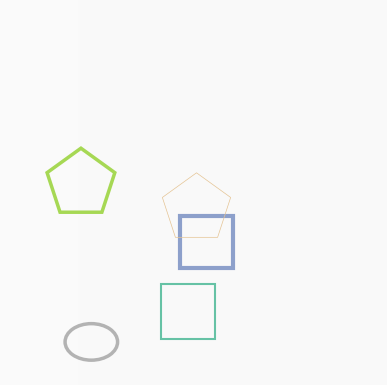[{"shape": "square", "thickness": 1.5, "radius": 0.35, "center": [0.485, 0.191]}, {"shape": "square", "thickness": 3, "radius": 0.34, "center": [0.533, 0.371]}, {"shape": "pentagon", "thickness": 2.5, "radius": 0.46, "center": [0.209, 0.523]}, {"shape": "pentagon", "thickness": 0.5, "radius": 0.46, "center": [0.507, 0.459]}, {"shape": "oval", "thickness": 2.5, "radius": 0.34, "center": [0.236, 0.112]}]